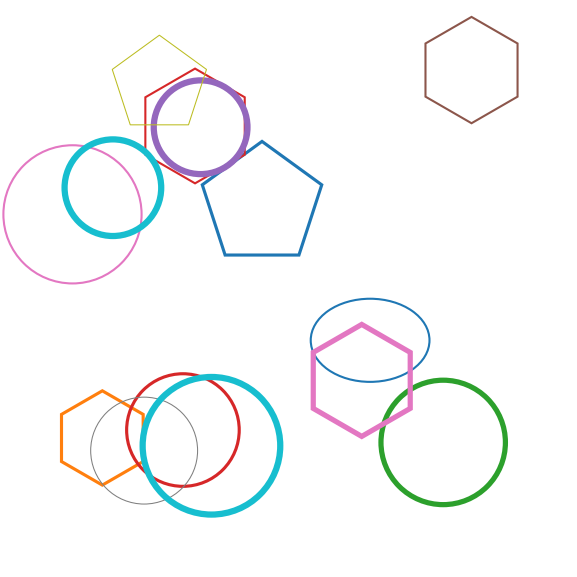[{"shape": "pentagon", "thickness": 1.5, "radius": 0.54, "center": [0.454, 0.645]}, {"shape": "oval", "thickness": 1, "radius": 0.51, "center": [0.641, 0.41]}, {"shape": "hexagon", "thickness": 1.5, "radius": 0.41, "center": [0.177, 0.241]}, {"shape": "circle", "thickness": 2.5, "radius": 0.54, "center": [0.767, 0.233]}, {"shape": "circle", "thickness": 1.5, "radius": 0.49, "center": [0.317, 0.254]}, {"shape": "hexagon", "thickness": 1, "radius": 0.5, "center": [0.338, 0.781]}, {"shape": "circle", "thickness": 3, "radius": 0.41, "center": [0.347, 0.779]}, {"shape": "hexagon", "thickness": 1, "radius": 0.46, "center": [0.816, 0.878]}, {"shape": "hexagon", "thickness": 2.5, "radius": 0.48, "center": [0.626, 0.34]}, {"shape": "circle", "thickness": 1, "radius": 0.6, "center": [0.126, 0.628]}, {"shape": "circle", "thickness": 0.5, "radius": 0.46, "center": [0.25, 0.219]}, {"shape": "pentagon", "thickness": 0.5, "radius": 0.43, "center": [0.276, 0.852]}, {"shape": "circle", "thickness": 3, "radius": 0.6, "center": [0.366, 0.227]}, {"shape": "circle", "thickness": 3, "radius": 0.42, "center": [0.195, 0.674]}]